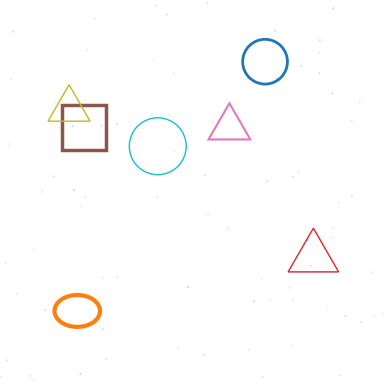[{"shape": "circle", "thickness": 2, "radius": 0.29, "center": [0.688, 0.84]}, {"shape": "oval", "thickness": 3, "radius": 0.3, "center": [0.201, 0.192]}, {"shape": "triangle", "thickness": 1, "radius": 0.38, "center": [0.814, 0.332]}, {"shape": "square", "thickness": 2.5, "radius": 0.29, "center": [0.218, 0.668]}, {"shape": "triangle", "thickness": 1.5, "radius": 0.31, "center": [0.596, 0.669]}, {"shape": "triangle", "thickness": 1, "radius": 0.31, "center": [0.179, 0.717]}, {"shape": "circle", "thickness": 1, "radius": 0.37, "center": [0.41, 0.62]}]